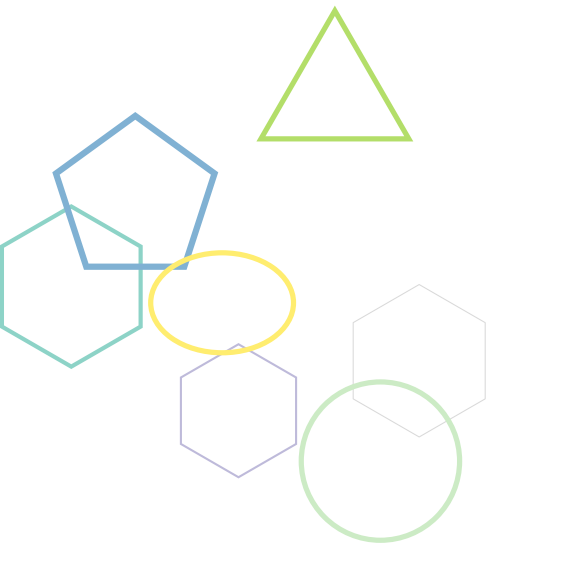[{"shape": "hexagon", "thickness": 2, "radius": 0.69, "center": [0.123, 0.503]}, {"shape": "hexagon", "thickness": 1, "radius": 0.58, "center": [0.413, 0.288]}, {"shape": "pentagon", "thickness": 3, "radius": 0.72, "center": [0.234, 0.654]}, {"shape": "triangle", "thickness": 2.5, "radius": 0.74, "center": [0.58, 0.833]}, {"shape": "hexagon", "thickness": 0.5, "radius": 0.66, "center": [0.726, 0.374]}, {"shape": "circle", "thickness": 2.5, "radius": 0.69, "center": [0.659, 0.201]}, {"shape": "oval", "thickness": 2.5, "radius": 0.62, "center": [0.385, 0.475]}]